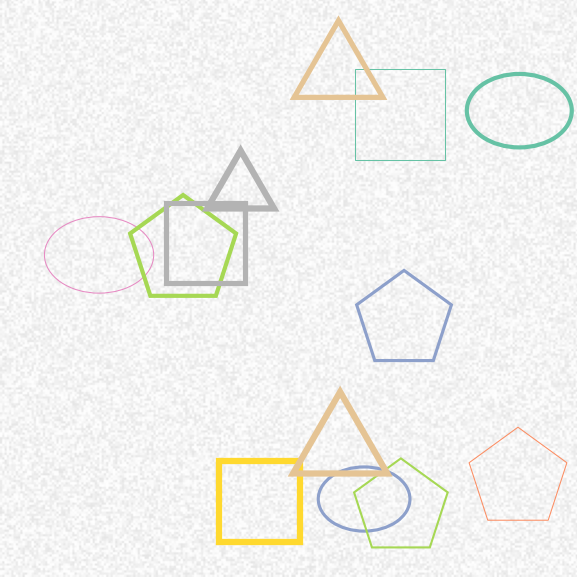[{"shape": "oval", "thickness": 2, "radius": 0.45, "center": [0.899, 0.807]}, {"shape": "square", "thickness": 0.5, "radius": 0.39, "center": [0.693, 0.802]}, {"shape": "pentagon", "thickness": 0.5, "radius": 0.45, "center": [0.897, 0.17]}, {"shape": "oval", "thickness": 1.5, "radius": 0.4, "center": [0.63, 0.135]}, {"shape": "pentagon", "thickness": 1.5, "radius": 0.43, "center": [0.7, 0.445]}, {"shape": "oval", "thickness": 0.5, "radius": 0.47, "center": [0.172, 0.558]}, {"shape": "pentagon", "thickness": 1, "radius": 0.43, "center": [0.694, 0.12]}, {"shape": "pentagon", "thickness": 2, "radius": 0.48, "center": [0.317, 0.565]}, {"shape": "square", "thickness": 3, "radius": 0.35, "center": [0.449, 0.131]}, {"shape": "triangle", "thickness": 2.5, "radius": 0.44, "center": [0.586, 0.875]}, {"shape": "triangle", "thickness": 3, "radius": 0.47, "center": [0.589, 0.226]}, {"shape": "square", "thickness": 2.5, "radius": 0.34, "center": [0.356, 0.578]}, {"shape": "triangle", "thickness": 3, "radius": 0.33, "center": [0.417, 0.672]}]